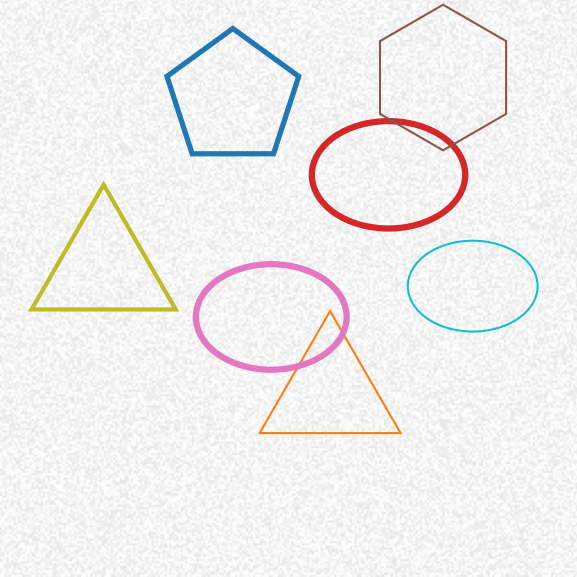[{"shape": "pentagon", "thickness": 2.5, "radius": 0.6, "center": [0.403, 0.83]}, {"shape": "triangle", "thickness": 1, "radius": 0.7, "center": [0.572, 0.32]}, {"shape": "oval", "thickness": 3, "radius": 0.66, "center": [0.673, 0.696]}, {"shape": "hexagon", "thickness": 1, "radius": 0.63, "center": [0.767, 0.865]}, {"shape": "oval", "thickness": 3, "radius": 0.65, "center": [0.47, 0.45]}, {"shape": "triangle", "thickness": 2, "radius": 0.72, "center": [0.179, 0.535]}, {"shape": "oval", "thickness": 1, "radius": 0.56, "center": [0.819, 0.504]}]